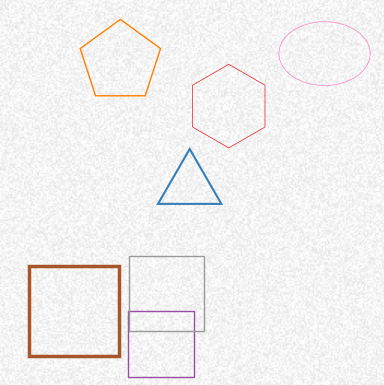[{"shape": "hexagon", "thickness": 0.5, "radius": 0.54, "center": [0.594, 0.724]}, {"shape": "triangle", "thickness": 1.5, "radius": 0.48, "center": [0.493, 0.518]}, {"shape": "square", "thickness": 1, "radius": 0.43, "center": [0.419, 0.106]}, {"shape": "pentagon", "thickness": 1, "radius": 0.55, "center": [0.313, 0.84]}, {"shape": "square", "thickness": 2.5, "radius": 0.58, "center": [0.193, 0.192]}, {"shape": "oval", "thickness": 0.5, "radius": 0.59, "center": [0.843, 0.861]}, {"shape": "square", "thickness": 1, "radius": 0.49, "center": [0.433, 0.238]}]